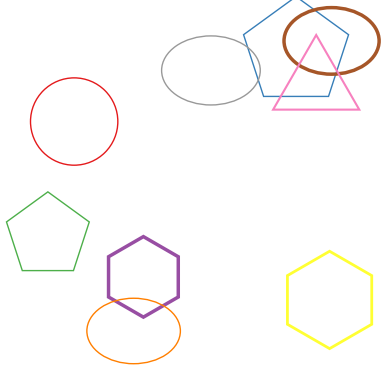[{"shape": "circle", "thickness": 1, "radius": 0.57, "center": [0.193, 0.684]}, {"shape": "pentagon", "thickness": 1, "radius": 0.72, "center": [0.769, 0.866]}, {"shape": "pentagon", "thickness": 1, "radius": 0.57, "center": [0.124, 0.389]}, {"shape": "hexagon", "thickness": 2.5, "radius": 0.52, "center": [0.372, 0.281]}, {"shape": "oval", "thickness": 1, "radius": 0.61, "center": [0.347, 0.14]}, {"shape": "hexagon", "thickness": 2, "radius": 0.63, "center": [0.856, 0.221]}, {"shape": "oval", "thickness": 2.5, "radius": 0.62, "center": [0.861, 0.894]}, {"shape": "triangle", "thickness": 1.5, "radius": 0.65, "center": [0.821, 0.78]}, {"shape": "oval", "thickness": 1, "radius": 0.64, "center": [0.548, 0.817]}]